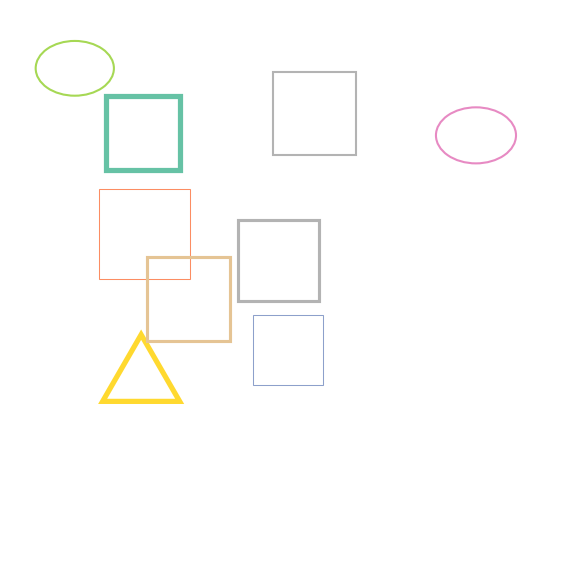[{"shape": "square", "thickness": 2.5, "radius": 0.32, "center": [0.248, 0.769]}, {"shape": "square", "thickness": 0.5, "radius": 0.39, "center": [0.25, 0.594]}, {"shape": "square", "thickness": 0.5, "radius": 0.3, "center": [0.498, 0.393]}, {"shape": "oval", "thickness": 1, "radius": 0.35, "center": [0.824, 0.765]}, {"shape": "oval", "thickness": 1, "radius": 0.34, "center": [0.13, 0.881]}, {"shape": "triangle", "thickness": 2.5, "radius": 0.39, "center": [0.244, 0.343]}, {"shape": "square", "thickness": 1.5, "radius": 0.36, "center": [0.326, 0.482]}, {"shape": "square", "thickness": 1.5, "radius": 0.35, "center": [0.482, 0.549]}, {"shape": "square", "thickness": 1, "radius": 0.36, "center": [0.544, 0.803]}]